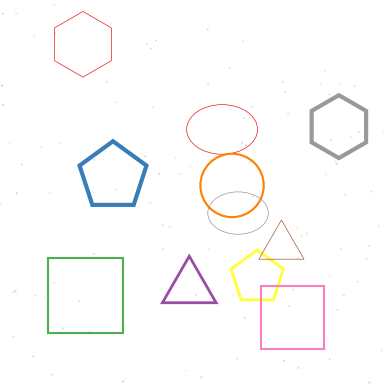[{"shape": "hexagon", "thickness": 0.5, "radius": 0.43, "center": [0.215, 0.885]}, {"shape": "oval", "thickness": 0.5, "radius": 0.46, "center": [0.577, 0.664]}, {"shape": "pentagon", "thickness": 3, "radius": 0.46, "center": [0.294, 0.542]}, {"shape": "square", "thickness": 1.5, "radius": 0.48, "center": [0.221, 0.233]}, {"shape": "triangle", "thickness": 2, "radius": 0.4, "center": [0.492, 0.254]}, {"shape": "circle", "thickness": 1.5, "radius": 0.41, "center": [0.603, 0.518]}, {"shape": "pentagon", "thickness": 2, "radius": 0.36, "center": [0.668, 0.279]}, {"shape": "triangle", "thickness": 0.5, "radius": 0.34, "center": [0.731, 0.361]}, {"shape": "square", "thickness": 1.5, "radius": 0.41, "center": [0.759, 0.176]}, {"shape": "oval", "thickness": 0.5, "radius": 0.39, "center": [0.618, 0.447]}, {"shape": "hexagon", "thickness": 3, "radius": 0.41, "center": [0.88, 0.671]}]